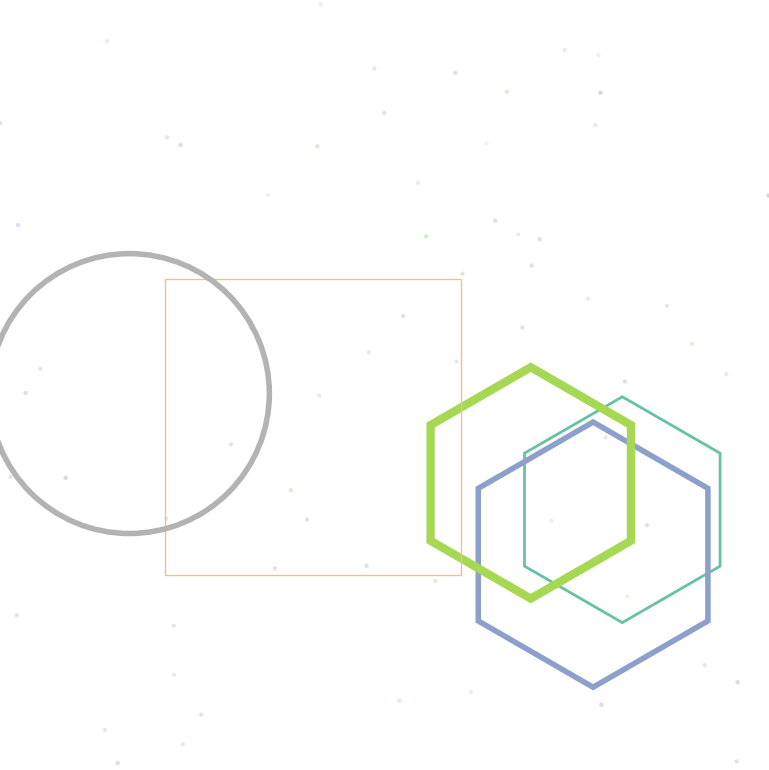[{"shape": "hexagon", "thickness": 1, "radius": 0.73, "center": [0.808, 0.338]}, {"shape": "hexagon", "thickness": 2, "radius": 0.86, "center": [0.77, 0.28]}, {"shape": "hexagon", "thickness": 3, "radius": 0.75, "center": [0.689, 0.373]}, {"shape": "square", "thickness": 0.5, "radius": 0.96, "center": [0.406, 0.445]}, {"shape": "circle", "thickness": 2, "radius": 0.91, "center": [0.168, 0.489]}]